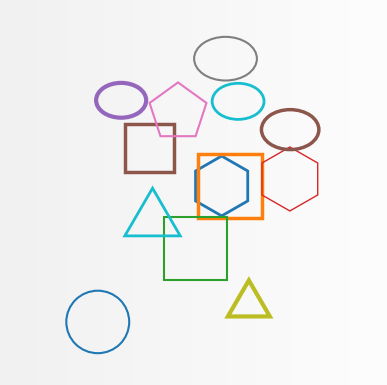[{"shape": "circle", "thickness": 1.5, "radius": 0.41, "center": [0.252, 0.164]}, {"shape": "hexagon", "thickness": 2, "radius": 0.39, "center": [0.572, 0.517]}, {"shape": "square", "thickness": 2.5, "radius": 0.41, "center": [0.595, 0.517]}, {"shape": "square", "thickness": 1.5, "radius": 0.41, "center": [0.504, 0.354]}, {"shape": "hexagon", "thickness": 1, "radius": 0.42, "center": [0.748, 0.535]}, {"shape": "oval", "thickness": 3, "radius": 0.32, "center": [0.313, 0.74]}, {"shape": "oval", "thickness": 2.5, "radius": 0.37, "center": [0.749, 0.663]}, {"shape": "square", "thickness": 2.5, "radius": 0.32, "center": [0.386, 0.616]}, {"shape": "pentagon", "thickness": 1.5, "radius": 0.39, "center": [0.459, 0.709]}, {"shape": "oval", "thickness": 1.5, "radius": 0.41, "center": [0.582, 0.848]}, {"shape": "triangle", "thickness": 3, "radius": 0.31, "center": [0.642, 0.209]}, {"shape": "triangle", "thickness": 2, "radius": 0.41, "center": [0.394, 0.429]}, {"shape": "oval", "thickness": 2, "radius": 0.33, "center": [0.614, 0.737]}]